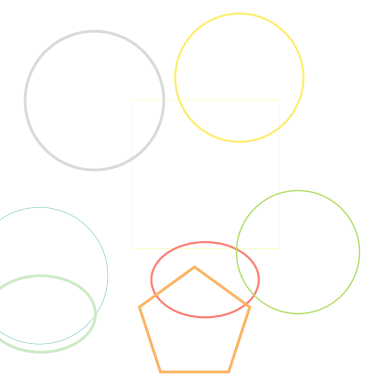[{"shape": "circle", "thickness": 0.5, "radius": 0.89, "center": [0.102, 0.284]}, {"shape": "square", "thickness": 0.5, "radius": 0.96, "center": [0.533, 0.55]}, {"shape": "oval", "thickness": 1.5, "radius": 0.7, "center": [0.533, 0.273]}, {"shape": "pentagon", "thickness": 2, "radius": 0.75, "center": [0.505, 0.156]}, {"shape": "circle", "thickness": 1, "radius": 0.8, "center": [0.774, 0.345]}, {"shape": "circle", "thickness": 2, "radius": 0.9, "center": [0.245, 0.739]}, {"shape": "oval", "thickness": 2, "radius": 0.71, "center": [0.106, 0.184]}, {"shape": "circle", "thickness": 1.5, "radius": 0.83, "center": [0.622, 0.798]}]